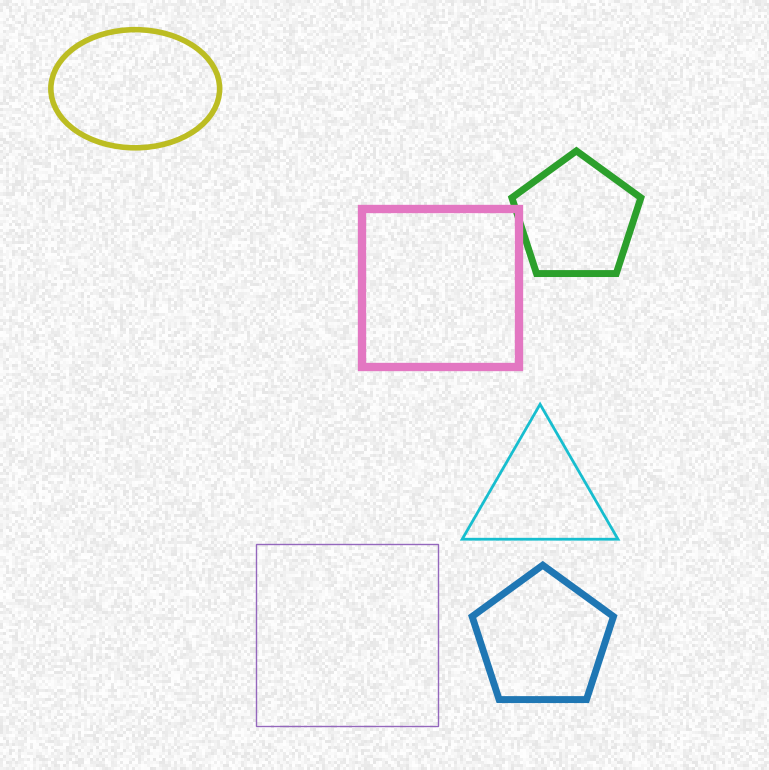[{"shape": "pentagon", "thickness": 2.5, "radius": 0.48, "center": [0.705, 0.17]}, {"shape": "pentagon", "thickness": 2.5, "radius": 0.44, "center": [0.749, 0.716]}, {"shape": "square", "thickness": 0.5, "radius": 0.59, "center": [0.451, 0.175]}, {"shape": "square", "thickness": 3, "radius": 0.51, "center": [0.572, 0.626]}, {"shape": "oval", "thickness": 2, "radius": 0.55, "center": [0.176, 0.885]}, {"shape": "triangle", "thickness": 1, "radius": 0.58, "center": [0.701, 0.358]}]